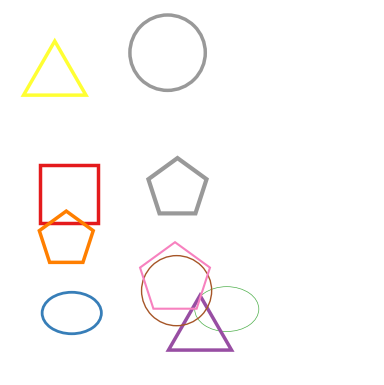[{"shape": "square", "thickness": 2.5, "radius": 0.38, "center": [0.179, 0.497]}, {"shape": "oval", "thickness": 2, "radius": 0.38, "center": [0.186, 0.187]}, {"shape": "oval", "thickness": 0.5, "radius": 0.42, "center": [0.589, 0.197]}, {"shape": "triangle", "thickness": 2.5, "radius": 0.47, "center": [0.52, 0.138]}, {"shape": "pentagon", "thickness": 2.5, "radius": 0.37, "center": [0.172, 0.378]}, {"shape": "triangle", "thickness": 2.5, "radius": 0.47, "center": [0.142, 0.8]}, {"shape": "circle", "thickness": 1, "radius": 0.46, "center": [0.459, 0.245]}, {"shape": "pentagon", "thickness": 1.5, "radius": 0.48, "center": [0.455, 0.275]}, {"shape": "circle", "thickness": 2.5, "radius": 0.49, "center": [0.435, 0.863]}, {"shape": "pentagon", "thickness": 3, "radius": 0.4, "center": [0.461, 0.51]}]